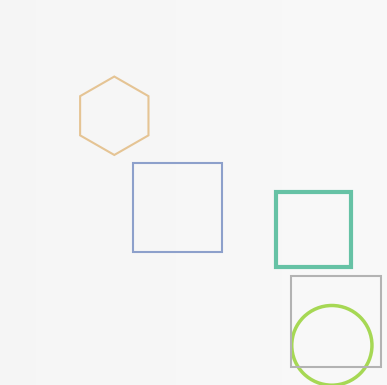[{"shape": "square", "thickness": 3, "radius": 0.48, "center": [0.809, 0.404]}, {"shape": "square", "thickness": 1.5, "radius": 0.58, "center": [0.458, 0.461]}, {"shape": "circle", "thickness": 2.5, "radius": 0.52, "center": [0.856, 0.103]}, {"shape": "hexagon", "thickness": 1.5, "radius": 0.51, "center": [0.295, 0.699]}, {"shape": "square", "thickness": 1.5, "radius": 0.59, "center": [0.867, 0.165]}]